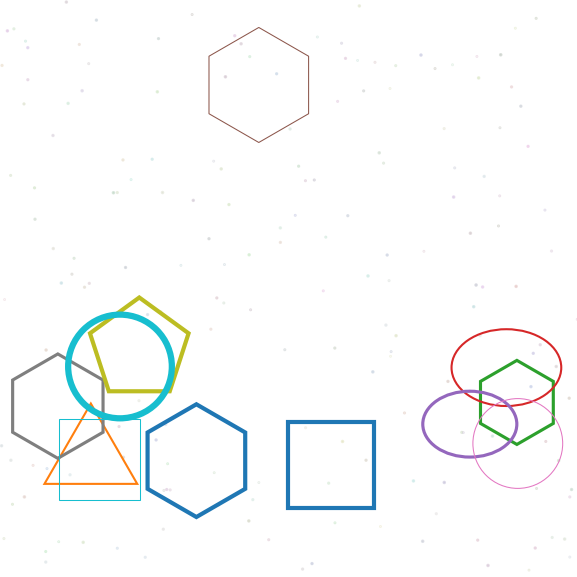[{"shape": "hexagon", "thickness": 2, "radius": 0.49, "center": [0.34, 0.201]}, {"shape": "square", "thickness": 2, "radius": 0.37, "center": [0.574, 0.193]}, {"shape": "triangle", "thickness": 1, "radius": 0.46, "center": [0.157, 0.208]}, {"shape": "hexagon", "thickness": 1.5, "radius": 0.36, "center": [0.895, 0.302]}, {"shape": "oval", "thickness": 1, "radius": 0.48, "center": [0.877, 0.363]}, {"shape": "oval", "thickness": 1.5, "radius": 0.41, "center": [0.814, 0.265]}, {"shape": "hexagon", "thickness": 0.5, "radius": 0.5, "center": [0.448, 0.852]}, {"shape": "circle", "thickness": 0.5, "radius": 0.39, "center": [0.897, 0.231]}, {"shape": "hexagon", "thickness": 1.5, "radius": 0.45, "center": [0.1, 0.296]}, {"shape": "pentagon", "thickness": 2, "radius": 0.45, "center": [0.241, 0.394]}, {"shape": "square", "thickness": 0.5, "radius": 0.35, "center": [0.172, 0.203]}, {"shape": "circle", "thickness": 3, "radius": 0.45, "center": [0.208, 0.365]}]